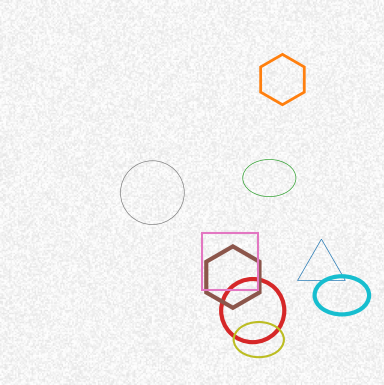[{"shape": "triangle", "thickness": 0.5, "radius": 0.36, "center": [0.835, 0.307]}, {"shape": "hexagon", "thickness": 2, "radius": 0.33, "center": [0.734, 0.793]}, {"shape": "oval", "thickness": 0.5, "radius": 0.35, "center": [0.7, 0.538]}, {"shape": "circle", "thickness": 3, "radius": 0.41, "center": [0.656, 0.193]}, {"shape": "hexagon", "thickness": 3, "radius": 0.4, "center": [0.605, 0.28]}, {"shape": "square", "thickness": 1.5, "radius": 0.37, "center": [0.597, 0.32]}, {"shape": "circle", "thickness": 0.5, "radius": 0.41, "center": [0.396, 0.5]}, {"shape": "oval", "thickness": 1.5, "radius": 0.33, "center": [0.672, 0.118]}, {"shape": "oval", "thickness": 3, "radius": 0.35, "center": [0.888, 0.233]}]